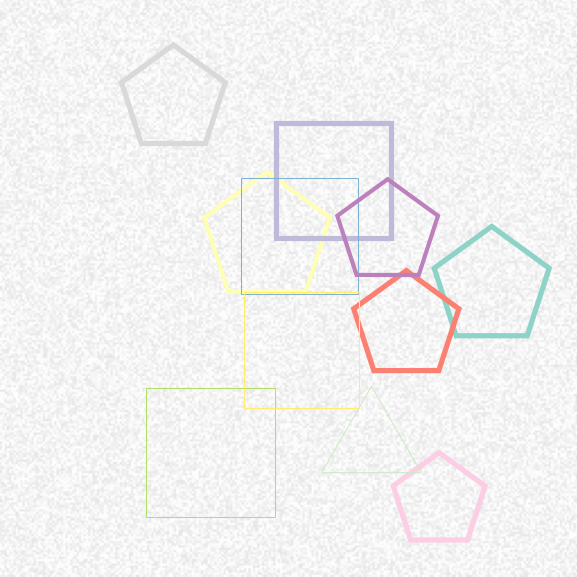[{"shape": "pentagon", "thickness": 2.5, "radius": 0.52, "center": [0.851, 0.502]}, {"shape": "pentagon", "thickness": 2, "radius": 0.57, "center": [0.462, 0.587]}, {"shape": "square", "thickness": 2.5, "radius": 0.5, "center": [0.578, 0.687]}, {"shape": "pentagon", "thickness": 2.5, "radius": 0.48, "center": [0.704, 0.435]}, {"shape": "square", "thickness": 0.5, "radius": 0.5, "center": [0.519, 0.591]}, {"shape": "square", "thickness": 0.5, "radius": 0.56, "center": [0.364, 0.216]}, {"shape": "pentagon", "thickness": 2.5, "radius": 0.42, "center": [0.76, 0.132]}, {"shape": "pentagon", "thickness": 2.5, "radius": 0.47, "center": [0.3, 0.827]}, {"shape": "pentagon", "thickness": 2, "radius": 0.46, "center": [0.671, 0.597]}, {"shape": "triangle", "thickness": 0.5, "radius": 0.5, "center": [0.643, 0.231]}, {"shape": "square", "thickness": 0.5, "radius": 0.5, "center": [0.523, 0.393]}]